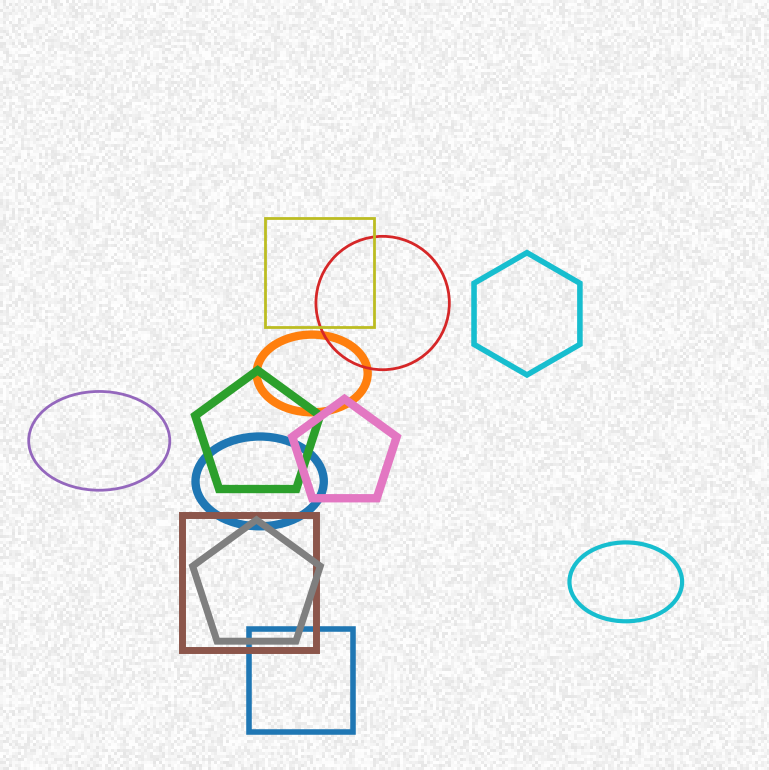[{"shape": "square", "thickness": 2, "radius": 0.34, "center": [0.391, 0.116]}, {"shape": "oval", "thickness": 3, "radius": 0.42, "center": [0.337, 0.375]}, {"shape": "oval", "thickness": 3, "radius": 0.36, "center": [0.405, 0.515]}, {"shape": "pentagon", "thickness": 3, "radius": 0.43, "center": [0.335, 0.434]}, {"shape": "circle", "thickness": 1, "radius": 0.43, "center": [0.497, 0.606]}, {"shape": "oval", "thickness": 1, "radius": 0.46, "center": [0.129, 0.427]}, {"shape": "square", "thickness": 2.5, "radius": 0.44, "center": [0.323, 0.244]}, {"shape": "pentagon", "thickness": 3, "radius": 0.36, "center": [0.447, 0.411]}, {"shape": "pentagon", "thickness": 2.5, "radius": 0.44, "center": [0.333, 0.238]}, {"shape": "square", "thickness": 1, "radius": 0.35, "center": [0.415, 0.646]}, {"shape": "hexagon", "thickness": 2, "radius": 0.4, "center": [0.684, 0.592]}, {"shape": "oval", "thickness": 1.5, "radius": 0.37, "center": [0.813, 0.244]}]